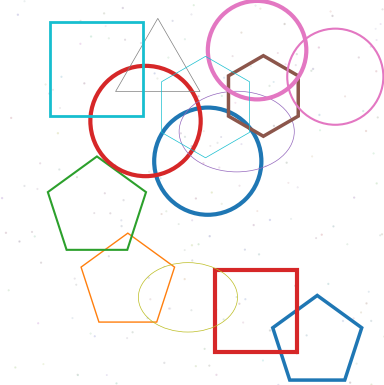[{"shape": "pentagon", "thickness": 2.5, "radius": 0.61, "center": [0.824, 0.111]}, {"shape": "circle", "thickness": 3, "radius": 0.7, "center": [0.54, 0.581]}, {"shape": "pentagon", "thickness": 1, "radius": 0.64, "center": [0.332, 0.267]}, {"shape": "pentagon", "thickness": 1.5, "radius": 0.67, "center": [0.252, 0.46]}, {"shape": "square", "thickness": 3, "radius": 0.54, "center": [0.665, 0.192]}, {"shape": "circle", "thickness": 3, "radius": 0.72, "center": [0.378, 0.686]}, {"shape": "oval", "thickness": 0.5, "radius": 0.75, "center": [0.615, 0.658]}, {"shape": "hexagon", "thickness": 2.5, "radius": 0.52, "center": [0.684, 0.751]}, {"shape": "circle", "thickness": 3, "radius": 0.64, "center": [0.668, 0.87]}, {"shape": "circle", "thickness": 1.5, "radius": 0.62, "center": [0.871, 0.801]}, {"shape": "triangle", "thickness": 0.5, "radius": 0.63, "center": [0.41, 0.826]}, {"shape": "oval", "thickness": 0.5, "radius": 0.64, "center": [0.488, 0.228]}, {"shape": "square", "thickness": 2, "radius": 0.61, "center": [0.25, 0.821]}, {"shape": "hexagon", "thickness": 0.5, "radius": 0.66, "center": [0.534, 0.722]}]